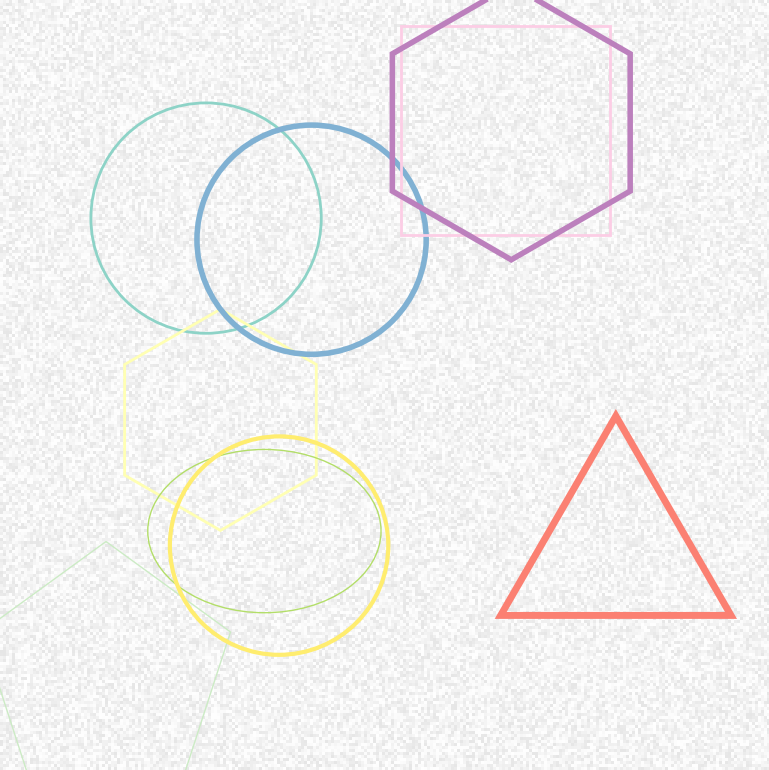[{"shape": "circle", "thickness": 1, "radius": 0.75, "center": [0.268, 0.717]}, {"shape": "hexagon", "thickness": 1, "radius": 0.72, "center": [0.286, 0.455]}, {"shape": "triangle", "thickness": 2.5, "radius": 0.86, "center": [0.8, 0.287]}, {"shape": "circle", "thickness": 2, "radius": 0.74, "center": [0.405, 0.689]}, {"shape": "oval", "thickness": 0.5, "radius": 0.76, "center": [0.343, 0.31]}, {"shape": "square", "thickness": 1, "radius": 0.68, "center": [0.656, 0.83]}, {"shape": "hexagon", "thickness": 2, "radius": 0.89, "center": [0.664, 0.841]}, {"shape": "pentagon", "thickness": 0.5, "radius": 0.85, "center": [0.138, 0.127]}, {"shape": "circle", "thickness": 1.5, "radius": 0.71, "center": [0.362, 0.291]}]